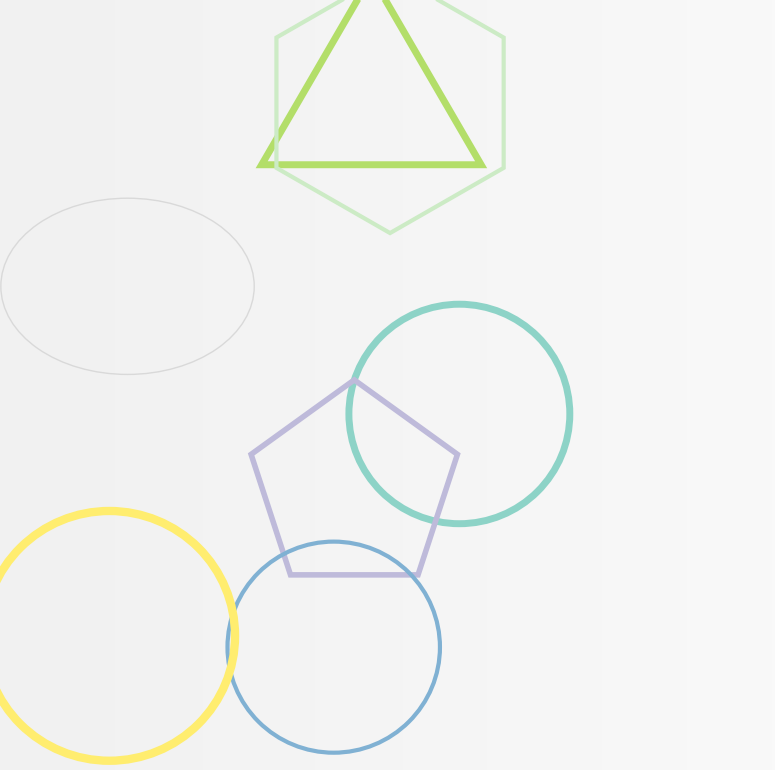[{"shape": "circle", "thickness": 2.5, "radius": 0.71, "center": [0.593, 0.462]}, {"shape": "pentagon", "thickness": 2, "radius": 0.7, "center": [0.457, 0.367]}, {"shape": "circle", "thickness": 1.5, "radius": 0.69, "center": [0.431, 0.16]}, {"shape": "triangle", "thickness": 2.5, "radius": 0.82, "center": [0.479, 0.868]}, {"shape": "oval", "thickness": 0.5, "radius": 0.82, "center": [0.165, 0.628]}, {"shape": "hexagon", "thickness": 1.5, "radius": 0.85, "center": [0.503, 0.867]}, {"shape": "circle", "thickness": 3, "radius": 0.81, "center": [0.141, 0.174]}]